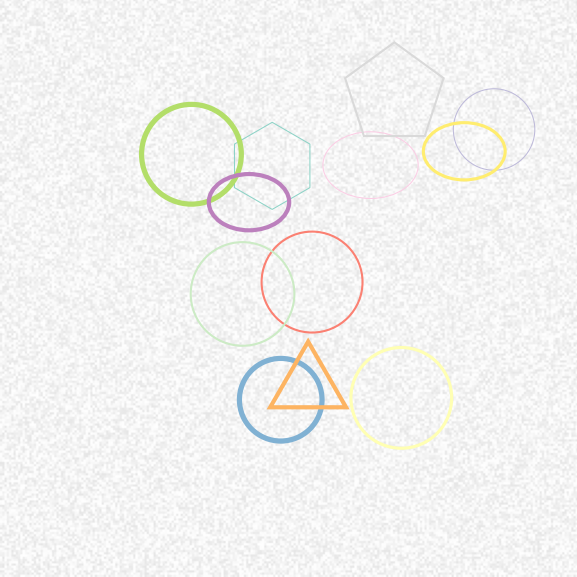[{"shape": "hexagon", "thickness": 0.5, "radius": 0.38, "center": [0.471, 0.712]}, {"shape": "circle", "thickness": 1.5, "radius": 0.44, "center": [0.695, 0.31]}, {"shape": "circle", "thickness": 0.5, "radius": 0.35, "center": [0.856, 0.775]}, {"shape": "circle", "thickness": 1, "radius": 0.44, "center": [0.54, 0.511]}, {"shape": "circle", "thickness": 2.5, "radius": 0.36, "center": [0.486, 0.307]}, {"shape": "triangle", "thickness": 2, "radius": 0.38, "center": [0.534, 0.332]}, {"shape": "circle", "thickness": 2.5, "radius": 0.43, "center": [0.331, 0.732]}, {"shape": "oval", "thickness": 0.5, "radius": 0.41, "center": [0.642, 0.713]}, {"shape": "pentagon", "thickness": 1, "radius": 0.45, "center": [0.683, 0.836]}, {"shape": "oval", "thickness": 2, "radius": 0.35, "center": [0.431, 0.649]}, {"shape": "circle", "thickness": 1, "radius": 0.45, "center": [0.42, 0.49]}, {"shape": "oval", "thickness": 1.5, "radius": 0.35, "center": [0.804, 0.737]}]